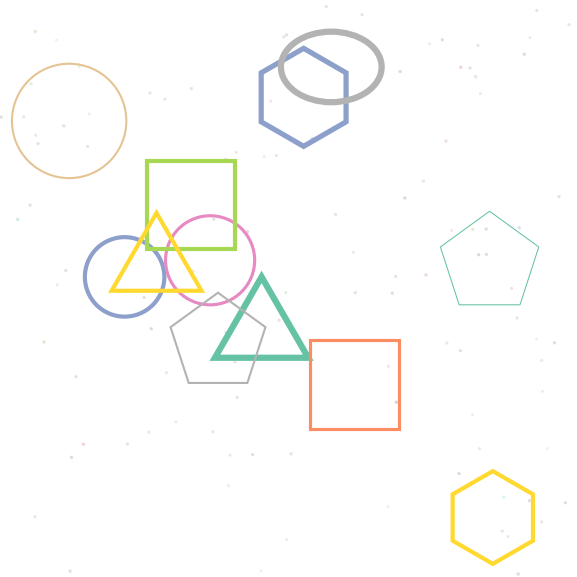[{"shape": "triangle", "thickness": 3, "radius": 0.47, "center": [0.453, 0.426]}, {"shape": "pentagon", "thickness": 0.5, "radius": 0.45, "center": [0.848, 0.544]}, {"shape": "square", "thickness": 1.5, "radius": 0.39, "center": [0.614, 0.334]}, {"shape": "hexagon", "thickness": 2.5, "radius": 0.42, "center": [0.526, 0.831]}, {"shape": "circle", "thickness": 2, "radius": 0.34, "center": [0.216, 0.52]}, {"shape": "circle", "thickness": 1.5, "radius": 0.39, "center": [0.364, 0.548]}, {"shape": "square", "thickness": 2, "radius": 0.38, "center": [0.331, 0.645]}, {"shape": "triangle", "thickness": 2, "radius": 0.45, "center": [0.271, 0.541]}, {"shape": "hexagon", "thickness": 2, "radius": 0.4, "center": [0.853, 0.103]}, {"shape": "circle", "thickness": 1, "radius": 0.5, "center": [0.12, 0.79]}, {"shape": "pentagon", "thickness": 1, "radius": 0.43, "center": [0.378, 0.406]}, {"shape": "oval", "thickness": 3, "radius": 0.44, "center": [0.574, 0.883]}]